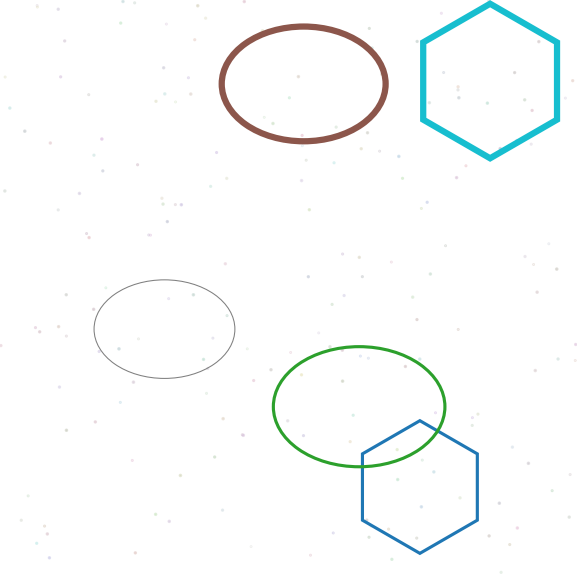[{"shape": "hexagon", "thickness": 1.5, "radius": 0.57, "center": [0.727, 0.156]}, {"shape": "oval", "thickness": 1.5, "radius": 0.74, "center": [0.622, 0.295]}, {"shape": "oval", "thickness": 3, "radius": 0.71, "center": [0.526, 0.854]}, {"shape": "oval", "thickness": 0.5, "radius": 0.61, "center": [0.285, 0.429]}, {"shape": "hexagon", "thickness": 3, "radius": 0.67, "center": [0.849, 0.859]}]